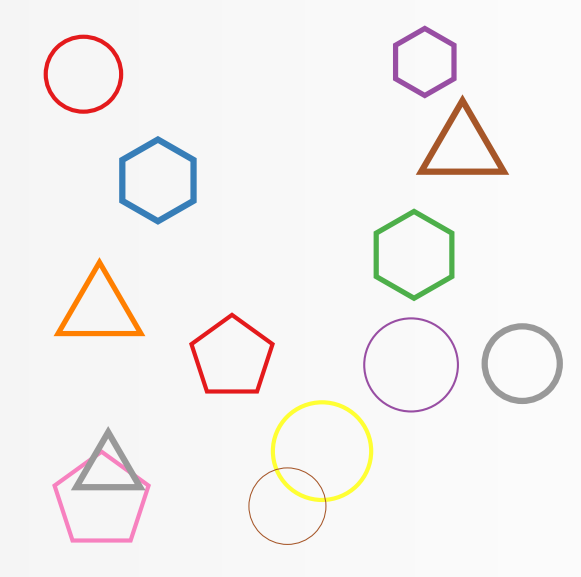[{"shape": "pentagon", "thickness": 2, "radius": 0.37, "center": [0.399, 0.381]}, {"shape": "circle", "thickness": 2, "radius": 0.32, "center": [0.144, 0.871]}, {"shape": "hexagon", "thickness": 3, "radius": 0.35, "center": [0.272, 0.687]}, {"shape": "hexagon", "thickness": 2.5, "radius": 0.38, "center": [0.712, 0.558]}, {"shape": "hexagon", "thickness": 2.5, "radius": 0.29, "center": [0.731, 0.892]}, {"shape": "circle", "thickness": 1, "radius": 0.4, "center": [0.707, 0.367]}, {"shape": "triangle", "thickness": 2.5, "radius": 0.41, "center": [0.171, 0.463]}, {"shape": "circle", "thickness": 2, "radius": 0.42, "center": [0.554, 0.218]}, {"shape": "circle", "thickness": 0.5, "radius": 0.33, "center": [0.495, 0.123]}, {"shape": "triangle", "thickness": 3, "radius": 0.41, "center": [0.796, 0.743]}, {"shape": "pentagon", "thickness": 2, "radius": 0.43, "center": [0.175, 0.132]}, {"shape": "triangle", "thickness": 3, "radius": 0.32, "center": [0.186, 0.187]}, {"shape": "circle", "thickness": 3, "radius": 0.32, "center": [0.898, 0.369]}]